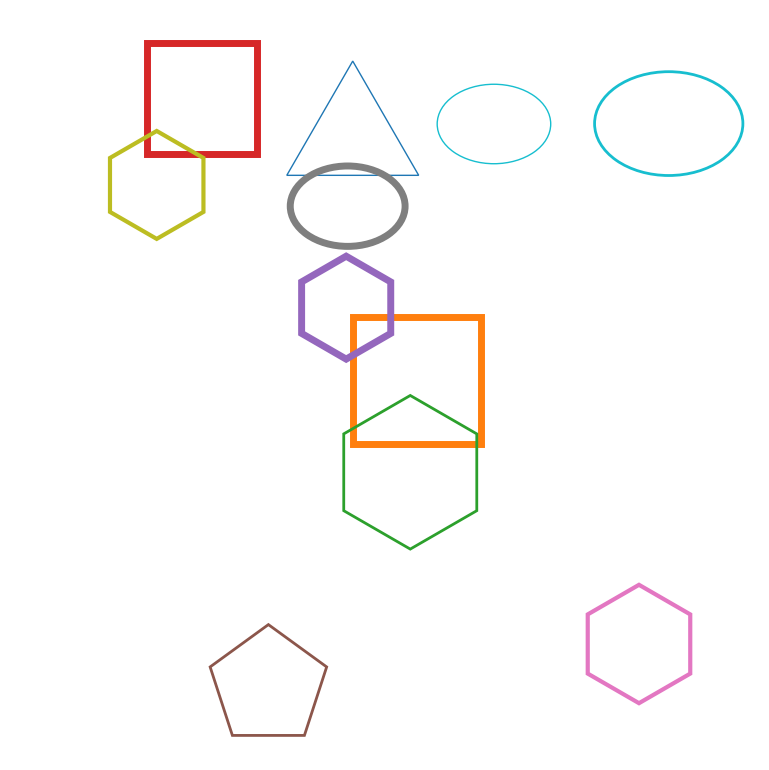[{"shape": "triangle", "thickness": 0.5, "radius": 0.49, "center": [0.458, 0.822]}, {"shape": "square", "thickness": 2.5, "radius": 0.41, "center": [0.541, 0.506]}, {"shape": "hexagon", "thickness": 1, "radius": 0.5, "center": [0.533, 0.387]}, {"shape": "square", "thickness": 2.5, "radius": 0.36, "center": [0.262, 0.872]}, {"shape": "hexagon", "thickness": 2.5, "radius": 0.33, "center": [0.45, 0.6]}, {"shape": "pentagon", "thickness": 1, "radius": 0.4, "center": [0.349, 0.109]}, {"shape": "hexagon", "thickness": 1.5, "radius": 0.38, "center": [0.83, 0.164]}, {"shape": "oval", "thickness": 2.5, "radius": 0.37, "center": [0.452, 0.732]}, {"shape": "hexagon", "thickness": 1.5, "radius": 0.35, "center": [0.204, 0.76]}, {"shape": "oval", "thickness": 1, "radius": 0.48, "center": [0.868, 0.839]}, {"shape": "oval", "thickness": 0.5, "radius": 0.37, "center": [0.641, 0.839]}]